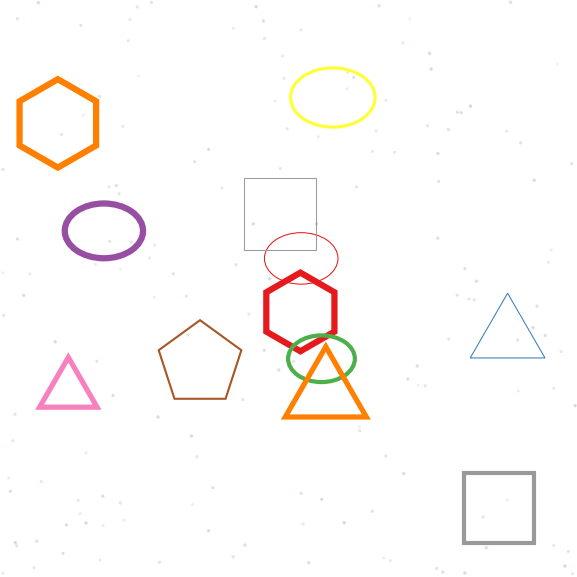[{"shape": "oval", "thickness": 0.5, "radius": 0.32, "center": [0.522, 0.552]}, {"shape": "hexagon", "thickness": 3, "radius": 0.34, "center": [0.52, 0.459]}, {"shape": "triangle", "thickness": 0.5, "radius": 0.37, "center": [0.879, 0.417]}, {"shape": "oval", "thickness": 2, "radius": 0.29, "center": [0.557, 0.378]}, {"shape": "oval", "thickness": 3, "radius": 0.34, "center": [0.18, 0.599]}, {"shape": "hexagon", "thickness": 3, "radius": 0.38, "center": [0.1, 0.785]}, {"shape": "triangle", "thickness": 2.5, "radius": 0.41, "center": [0.564, 0.318]}, {"shape": "oval", "thickness": 1.5, "radius": 0.37, "center": [0.576, 0.83]}, {"shape": "pentagon", "thickness": 1, "radius": 0.38, "center": [0.346, 0.369]}, {"shape": "triangle", "thickness": 2.5, "radius": 0.29, "center": [0.118, 0.323]}, {"shape": "square", "thickness": 2, "radius": 0.3, "center": [0.864, 0.12]}, {"shape": "square", "thickness": 0.5, "radius": 0.31, "center": [0.484, 0.629]}]